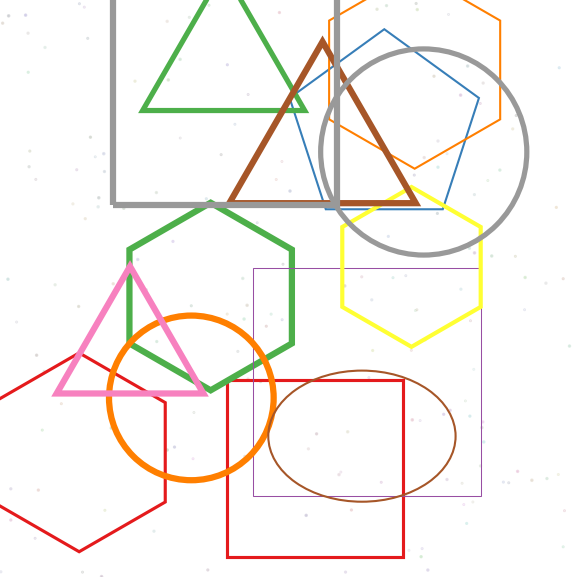[{"shape": "square", "thickness": 1.5, "radius": 0.77, "center": [0.545, 0.187]}, {"shape": "hexagon", "thickness": 1.5, "radius": 0.86, "center": [0.137, 0.216]}, {"shape": "pentagon", "thickness": 1, "radius": 0.86, "center": [0.665, 0.776]}, {"shape": "triangle", "thickness": 2.5, "radius": 0.81, "center": [0.387, 0.889]}, {"shape": "hexagon", "thickness": 3, "radius": 0.81, "center": [0.365, 0.486]}, {"shape": "square", "thickness": 0.5, "radius": 0.99, "center": [0.635, 0.337]}, {"shape": "hexagon", "thickness": 1, "radius": 0.86, "center": [0.718, 0.878]}, {"shape": "circle", "thickness": 3, "radius": 0.71, "center": [0.331, 0.31]}, {"shape": "hexagon", "thickness": 2, "radius": 0.69, "center": [0.713, 0.537]}, {"shape": "oval", "thickness": 1, "radius": 0.81, "center": [0.627, 0.244]}, {"shape": "triangle", "thickness": 3, "radius": 0.93, "center": [0.558, 0.741]}, {"shape": "triangle", "thickness": 3, "radius": 0.73, "center": [0.225, 0.391]}, {"shape": "circle", "thickness": 2.5, "radius": 0.89, "center": [0.734, 0.736]}, {"shape": "square", "thickness": 3, "radius": 0.97, "center": [0.39, 0.837]}]